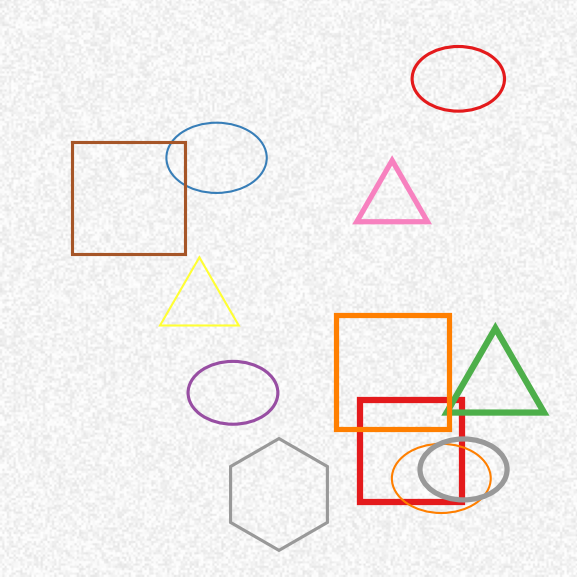[{"shape": "oval", "thickness": 1.5, "radius": 0.4, "center": [0.794, 0.863]}, {"shape": "square", "thickness": 3, "radius": 0.44, "center": [0.712, 0.219]}, {"shape": "oval", "thickness": 1, "radius": 0.43, "center": [0.375, 0.726]}, {"shape": "triangle", "thickness": 3, "radius": 0.49, "center": [0.858, 0.333]}, {"shape": "oval", "thickness": 1.5, "radius": 0.39, "center": [0.403, 0.319]}, {"shape": "square", "thickness": 2.5, "radius": 0.49, "center": [0.679, 0.355]}, {"shape": "oval", "thickness": 1, "radius": 0.43, "center": [0.764, 0.171]}, {"shape": "triangle", "thickness": 1, "radius": 0.39, "center": [0.345, 0.475]}, {"shape": "square", "thickness": 1.5, "radius": 0.49, "center": [0.222, 0.656]}, {"shape": "triangle", "thickness": 2.5, "radius": 0.35, "center": [0.679, 0.651]}, {"shape": "oval", "thickness": 2.5, "radius": 0.38, "center": [0.803, 0.186]}, {"shape": "hexagon", "thickness": 1.5, "radius": 0.48, "center": [0.483, 0.143]}]